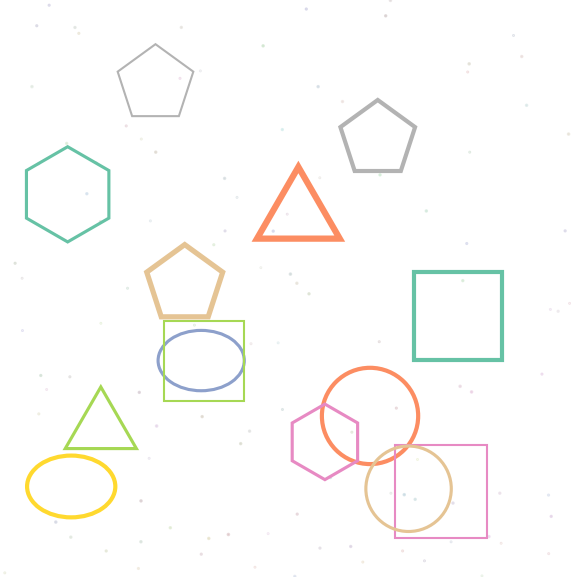[{"shape": "hexagon", "thickness": 1.5, "radius": 0.41, "center": [0.117, 0.663]}, {"shape": "square", "thickness": 2, "radius": 0.38, "center": [0.793, 0.452]}, {"shape": "triangle", "thickness": 3, "radius": 0.41, "center": [0.517, 0.627]}, {"shape": "circle", "thickness": 2, "radius": 0.42, "center": [0.641, 0.279]}, {"shape": "oval", "thickness": 1.5, "radius": 0.37, "center": [0.348, 0.375]}, {"shape": "square", "thickness": 1, "radius": 0.4, "center": [0.764, 0.148]}, {"shape": "hexagon", "thickness": 1.5, "radius": 0.33, "center": [0.563, 0.234]}, {"shape": "triangle", "thickness": 1.5, "radius": 0.36, "center": [0.175, 0.258]}, {"shape": "square", "thickness": 1, "radius": 0.35, "center": [0.353, 0.374]}, {"shape": "oval", "thickness": 2, "radius": 0.38, "center": [0.123, 0.157]}, {"shape": "circle", "thickness": 1.5, "radius": 0.37, "center": [0.707, 0.153]}, {"shape": "pentagon", "thickness": 2.5, "radius": 0.35, "center": [0.32, 0.506]}, {"shape": "pentagon", "thickness": 2, "radius": 0.34, "center": [0.654, 0.758]}, {"shape": "pentagon", "thickness": 1, "radius": 0.34, "center": [0.269, 0.854]}]